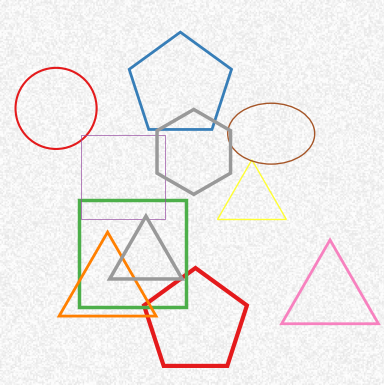[{"shape": "pentagon", "thickness": 3, "radius": 0.7, "center": [0.508, 0.163]}, {"shape": "circle", "thickness": 1.5, "radius": 0.53, "center": [0.146, 0.718]}, {"shape": "pentagon", "thickness": 2, "radius": 0.7, "center": [0.468, 0.777]}, {"shape": "square", "thickness": 2.5, "radius": 0.7, "center": [0.344, 0.341]}, {"shape": "square", "thickness": 0.5, "radius": 0.55, "center": [0.319, 0.541]}, {"shape": "triangle", "thickness": 2, "radius": 0.73, "center": [0.279, 0.252]}, {"shape": "triangle", "thickness": 1, "radius": 0.52, "center": [0.654, 0.482]}, {"shape": "oval", "thickness": 1, "radius": 0.56, "center": [0.704, 0.653]}, {"shape": "triangle", "thickness": 2, "radius": 0.73, "center": [0.857, 0.232]}, {"shape": "hexagon", "thickness": 2.5, "radius": 0.55, "center": [0.503, 0.605]}, {"shape": "triangle", "thickness": 2.5, "radius": 0.54, "center": [0.379, 0.33]}]